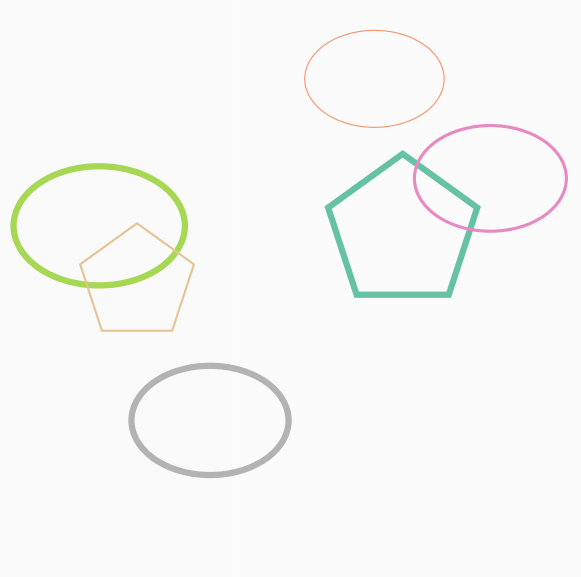[{"shape": "pentagon", "thickness": 3, "radius": 0.67, "center": [0.693, 0.598]}, {"shape": "oval", "thickness": 0.5, "radius": 0.6, "center": [0.644, 0.863]}, {"shape": "oval", "thickness": 1.5, "radius": 0.65, "center": [0.844, 0.69]}, {"shape": "oval", "thickness": 3, "radius": 0.74, "center": [0.171, 0.608]}, {"shape": "pentagon", "thickness": 1, "radius": 0.51, "center": [0.236, 0.51]}, {"shape": "oval", "thickness": 3, "radius": 0.68, "center": [0.361, 0.271]}]